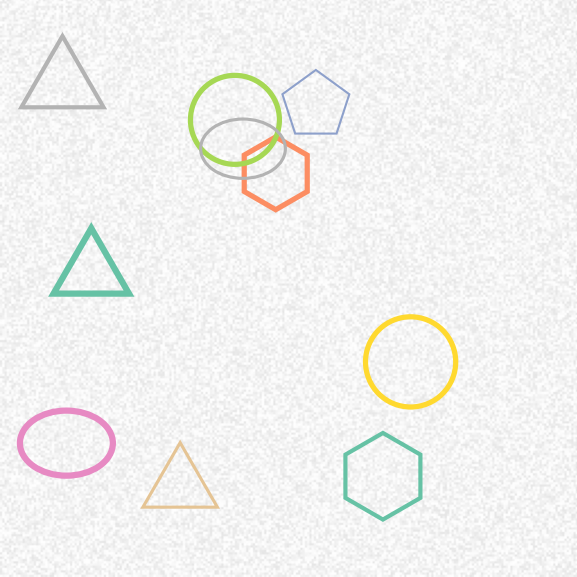[{"shape": "triangle", "thickness": 3, "radius": 0.38, "center": [0.158, 0.528]}, {"shape": "hexagon", "thickness": 2, "radius": 0.37, "center": [0.663, 0.174]}, {"shape": "hexagon", "thickness": 2.5, "radius": 0.31, "center": [0.477, 0.699]}, {"shape": "pentagon", "thickness": 1, "radius": 0.3, "center": [0.547, 0.817]}, {"shape": "oval", "thickness": 3, "radius": 0.4, "center": [0.115, 0.232]}, {"shape": "circle", "thickness": 2.5, "radius": 0.39, "center": [0.407, 0.792]}, {"shape": "circle", "thickness": 2.5, "radius": 0.39, "center": [0.711, 0.372]}, {"shape": "triangle", "thickness": 1.5, "radius": 0.37, "center": [0.312, 0.158]}, {"shape": "triangle", "thickness": 2, "radius": 0.41, "center": [0.108, 0.854]}, {"shape": "oval", "thickness": 1.5, "radius": 0.37, "center": [0.421, 0.742]}]